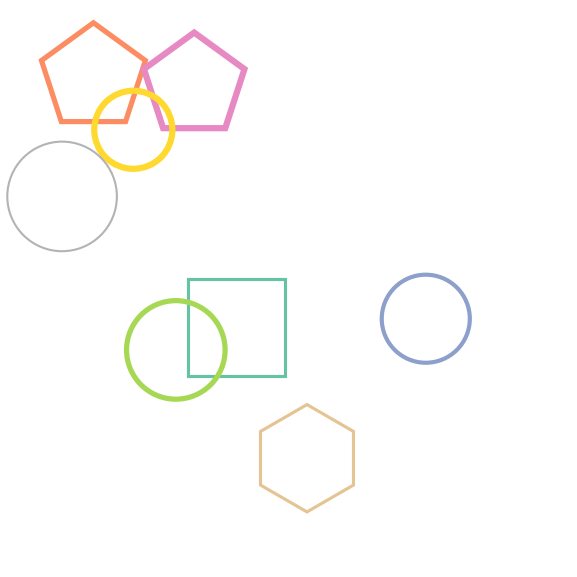[{"shape": "square", "thickness": 1.5, "radius": 0.42, "center": [0.41, 0.433]}, {"shape": "pentagon", "thickness": 2.5, "radius": 0.47, "center": [0.162, 0.865]}, {"shape": "circle", "thickness": 2, "radius": 0.38, "center": [0.737, 0.447]}, {"shape": "pentagon", "thickness": 3, "radius": 0.46, "center": [0.336, 0.851]}, {"shape": "circle", "thickness": 2.5, "radius": 0.43, "center": [0.304, 0.393]}, {"shape": "circle", "thickness": 3, "radius": 0.34, "center": [0.231, 0.774]}, {"shape": "hexagon", "thickness": 1.5, "radius": 0.46, "center": [0.532, 0.206]}, {"shape": "circle", "thickness": 1, "radius": 0.47, "center": [0.108, 0.659]}]